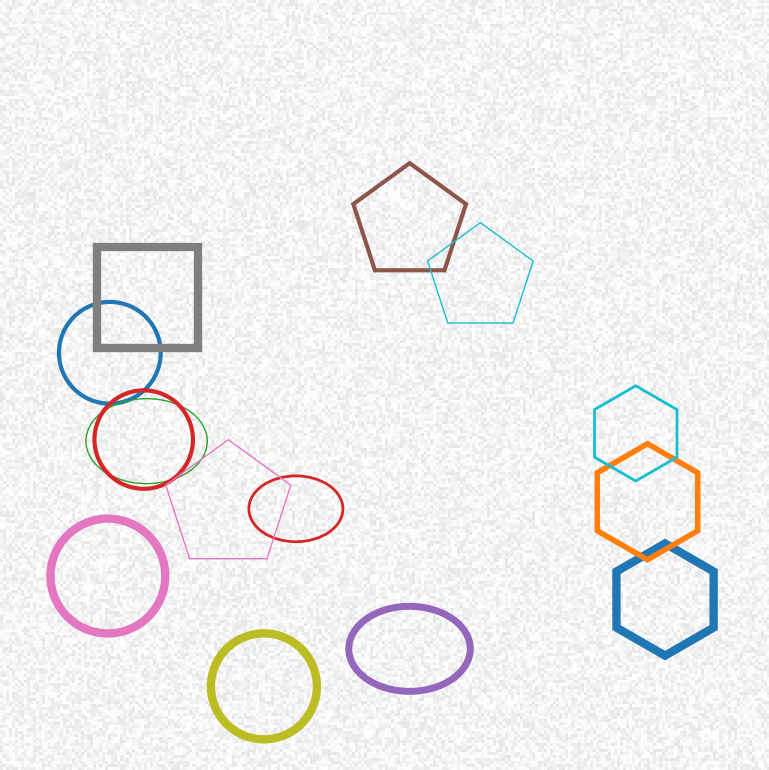[{"shape": "circle", "thickness": 1.5, "radius": 0.33, "center": [0.143, 0.542]}, {"shape": "hexagon", "thickness": 3, "radius": 0.36, "center": [0.864, 0.221]}, {"shape": "hexagon", "thickness": 2, "radius": 0.38, "center": [0.841, 0.348]}, {"shape": "oval", "thickness": 0.5, "radius": 0.39, "center": [0.19, 0.427]}, {"shape": "oval", "thickness": 1, "radius": 0.31, "center": [0.384, 0.339]}, {"shape": "circle", "thickness": 1.5, "radius": 0.32, "center": [0.187, 0.429]}, {"shape": "oval", "thickness": 2.5, "radius": 0.39, "center": [0.532, 0.157]}, {"shape": "pentagon", "thickness": 1.5, "radius": 0.38, "center": [0.532, 0.711]}, {"shape": "circle", "thickness": 3, "radius": 0.37, "center": [0.14, 0.252]}, {"shape": "pentagon", "thickness": 0.5, "radius": 0.43, "center": [0.296, 0.344]}, {"shape": "square", "thickness": 3, "radius": 0.33, "center": [0.192, 0.614]}, {"shape": "circle", "thickness": 3, "radius": 0.34, "center": [0.343, 0.109]}, {"shape": "hexagon", "thickness": 1, "radius": 0.31, "center": [0.826, 0.437]}, {"shape": "pentagon", "thickness": 0.5, "radius": 0.36, "center": [0.624, 0.639]}]